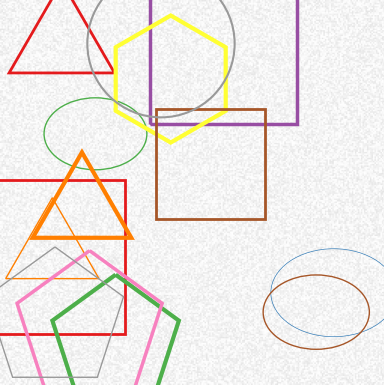[{"shape": "square", "thickness": 2, "radius": 1.0, "center": [0.126, 0.333]}, {"shape": "triangle", "thickness": 2, "radius": 0.79, "center": [0.161, 0.89]}, {"shape": "oval", "thickness": 0.5, "radius": 0.82, "center": [0.867, 0.24]}, {"shape": "oval", "thickness": 1, "radius": 0.67, "center": [0.248, 0.652]}, {"shape": "pentagon", "thickness": 3, "radius": 0.86, "center": [0.3, 0.114]}, {"shape": "square", "thickness": 2.5, "radius": 0.96, "center": [0.581, 0.87]}, {"shape": "triangle", "thickness": 1, "radius": 0.7, "center": [0.136, 0.346]}, {"shape": "triangle", "thickness": 3, "radius": 0.74, "center": [0.213, 0.456]}, {"shape": "hexagon", "thickness": 3, "radius": 0.82, "center": [0.443, 0.795]}, {"shape": "square", "thickness": 2, "radius": 0.71, "center": [0.547, 0.574]}, {"shape": "oval", "thickness": 1, "radius": 0.69, "center": [0.821, 0.189]}, {"shape": "pentagon", "thickness": 2.5, "radius": 0.99, "center": [0.233, 0.151]}, {"shape": "pentagon", "thickness": 1, "radius": 0.94, "center": [0.143, 0.171]}, {"shape": "circle", "thickness": 1.5, "radius": 0.96, "center": [0.418, 0.886]}]